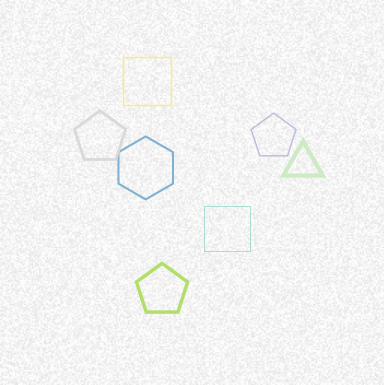[{"shape": "square", "thickness": 0.5, "radius": 0.29, "center": [0.59, 0.407]}, {"shape": "pentagon", "thickness": 1, "radius": 0.31, "center": [0.711, 0.645]}, {"shape": "hexagon", "thickness": 1.5, "radius": 0.41, "center": [0.378, 0.564]}, {"shape": "pentagon", "thickness": 2.5, "radius": 0.35, "center": [0.421, 0.246]}, {"shape": "pentagon", "thickness": 2, "radius": 0.35, "center": [0.26, 0.642]}, {"shape": "triangle", "thickness": 3, "radius": 0.3, "center": [0.787, 0.574]}, {"shape": "square", "thickness": 1, "radius": 0.31, "center": [0.382, 0.789]}]